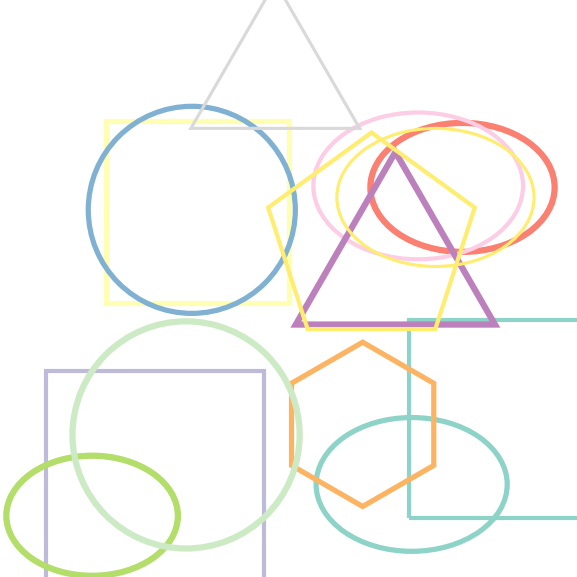[{"shape": "square", "thickness": 2, "radius": 0.86, "center": [0.88, 0.274]}, {"shape": "oval", "thickness": 2.5, "radius": 0.83, "center": [0.713, 0.16]}, {"shape": "square", "thickness": 2.5, "radius": 0.79, "center": [0.342, 0.632]}, {"shape": "square", "thickness": 2, "radius": 0.94, "center": [0.268, 0.169]}, {"shape": "oval", "thickness": 3, "radius": 0.8, "center": [0.801, 0.675]}, {"shape": "circle", "thickness": 2.5, "radius": 0.9, "center": [0.332, 0.636]}, {"shape": "hexagon", "thickness": 2.5, "radius": 0.71, "center": [0.628, 0.264]}, {"shape": "oval", "thickness": 3, "radius": 0.74, "center": [0.16, 0.106]}, {"shape": "oval", "thickness": 2, "radius": 0.91, "center": [0.724, 0.677]}, {"shape": "triangle", "thickness": 1.5, "radius": 0.84, "center": [0.477, 0.861]}, {"shape": "triangle", "thickness": 3, "radius": 1.0, "center": [0.685, 0.537]}, {"shape": "circle", "thickness": 3, "radius": 0.98, "center": [0.322, 0.246]}, {"shape": "pentagon", "thickness": 2, "radius": 0.94, "center": [0.643, 0.582]}, {"shape": "oval", "thickness": 1.5, "radius": 0.85, "center": [0.754, 0.657]}]